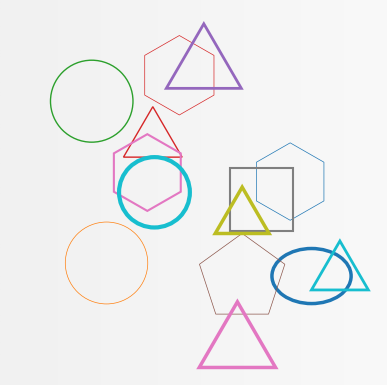[{"shape": "hexagon", "thickness": 0.5, "radius": 0.5, "center": [0.749, 0.528]}, {"shape": "oval", "thickness": 2.5, "radius": 0.51, "center": [0.804, 0.283]}, {"shape": "circle", "thickness": 0.5, "radius": 0.53, "center": [0.275, 0.317]}, {"shape": "circle", "thickness": 1, "radius": 0.53, "center": [0.237, 0.737]}, {"shape": "hexagon", "thickness": 0.5, "radius": 0.52, "center": [0.463, 0.805]}, {"shape": "triangle", "thickness": 1, "radius": 0.44, "center": [0.394, 0.636]}, {"shape": "triangle", "thickness": 2, "radius": 0.56, "center": [0.526, 0.826]}, {"shape": "pentagon", "thickness": 0.5, "radius": 0.58, "center": [0.625, 0.278]}, {"shape": "triangle", "thickness": 2.5, "radius": 0.57, "center": [0.613, 0.102]}, {"shape": "hexagon", "thickness": 1.5, "radius": 0.5, "center": [0.38, 0.552]}, {"shape": "square", "thickness": 1.5, "radius": 0.41, "center": [0.676, 0.482]}, {"shape": "triangle", "thickness": 2.5, "radius": 0.4, "center": [0.625, 0.434]}, {"shape": "triangle", "thickness": 2, "radius": 0.42, "center": [0.877, 0.289]}, {"shape": "circle", "thickness": 3, "radius": 0.46, "center": [0.399, 0.501]}]